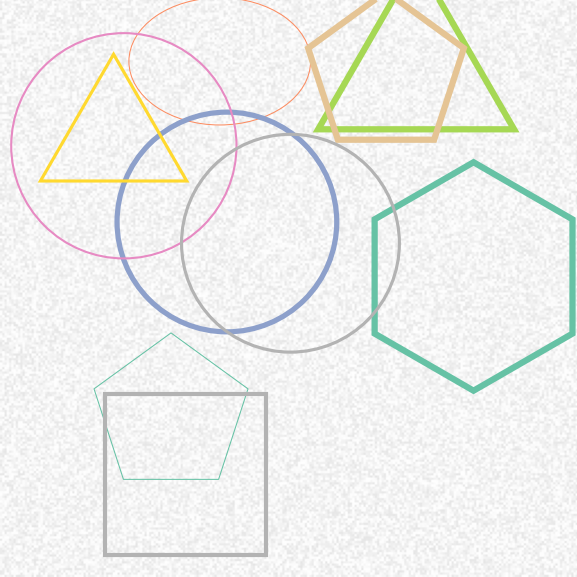[{"shape": "pentagon", "thickness": 0.5, "radius": 0.7, "center": [0.296, 0.282]}, {"shape": "hexagon", "thickness": 3, "radius": 0.99, "center": [0.82, 0.52]}, {"shape": "oval", "thickness": 0.5, "radius": 0.79, "center": [0.38, 0.893]}, {"shape": "circle", "thickness": 2.5, "radius": 0.95, "center": [0.393, 0.615]}, {"shape": "circle", "thickness": 1, "radius": 0.98, "center": [0.214, 0.747]}, {"shape": "triangle", "thickness": 3, "radius": 0.98, "center": [0.721, 0.873]}, {"shape": "triangle", "thickness": 1.5, "radius": 0.73, "center": [0.197, 0.759]}, {"shape": "pentagon", "thickness": 3, "radius": 0.71, "center": [0.668, 0.872]}, {"shape": "circle", "thickness": 1.5, "radius": 0.94, "center": [0.503, 0.578]}, {"shape": "square", "thickness": 2, "radius": 0.7, "center": [0.321, 0.177]}]